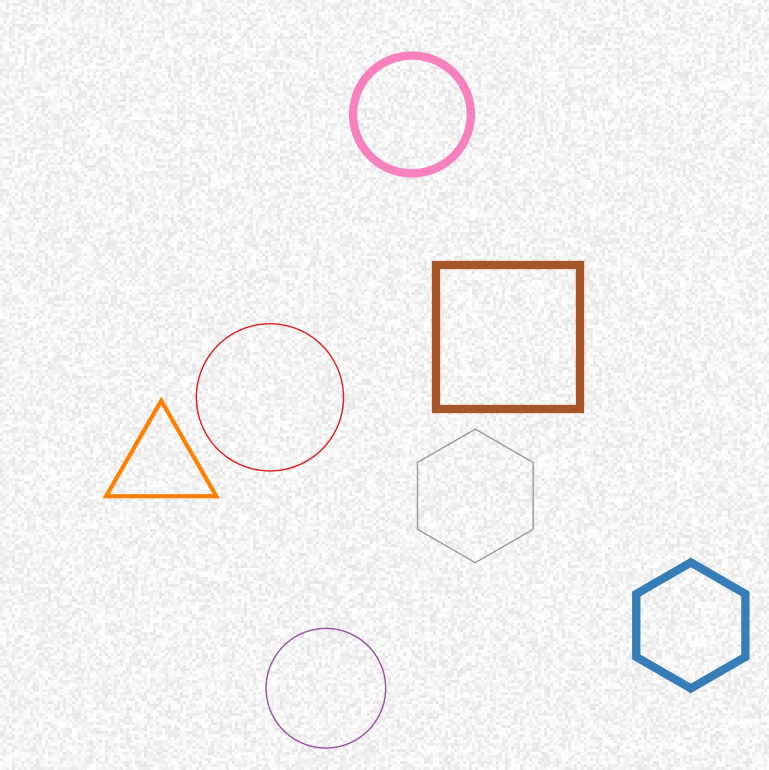[{"shape": "circle", "thickness": 0.5, "radius": 0.48, "center": [0.351, 0.484]}, {"shape": "hexagon", "thickness": 3, "radius": 0.41, "center": [0.897, 0.188]}, {"shape": "circle", "thickness": 0.5, "radius": 0.39, "center": [0.423, 0.106]}, {"shape": "triangle", "thickness": 1.5, "radius": 0.41, "center": [0.209, 0.397]}, {"shape": "square", "thickness": 3, "radius": 0.47, "center": [0.659, 0.562]}, {"shape": "circle", "thickness": 3, "radius": 0.38, "center": [0.535, 0.851]}, {"shape": "hexagon", "thickness": 0.5, "radius": 0.43, "center": [0.617, 0.356]}]